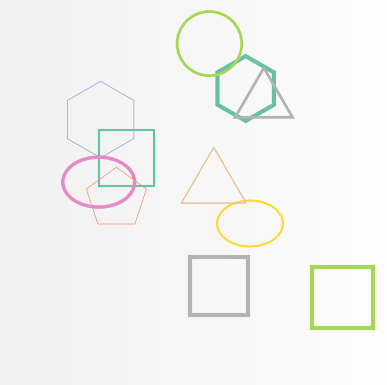[{"shape": "hexagon", "thickness": 3, "radius": 0.42, "center": [0.634, 0.77]}, {"shape": "square", "thickness": 1.5, "radius": 0.36, "center": [0.327, 0.59]}, {"shape": "pentagon", "thickness": 0.5, "radius": 0.41, "center": [0.3, 0.484]}, {"shape": "hexagon", "thickness": 0.5, "radius": 0.5, "center": [0.26, 0.69]}, {"shape": "oval", "thickness": 2.5, "radius": 0.46, "center": [0.255, 0.527]}, {"shape": "circle", "thickness": 2, "radius": 0.42, "center": [0.54, 0.887]}, {"shape": "square", "thickness": 3, "radius": 0.4, "center": [0.884, 0.227]}, {"shape": "oval", "thickness": 1.5, "radius": 0.43, "center": [0.645, 0.419]}, {"shape": "triangle", "thickness": 1, "radius": 0.48, "center": [0.552, 0.521]}, {"shape": "square", "thickness": 3, "radius": 0.37, "center": [0.565, 0.256]}, {"shape": "triangle", "thickness": 2, "radius": 0.43, "center": [0.681, 0.738]}]